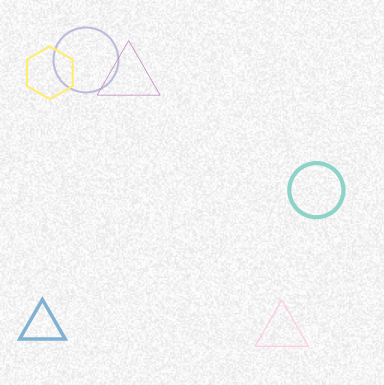[{"shape": "circle", "thickness": 3, "radius": 0.35, "center": [0.822, 0.506]}, {"shape": "circle", "thickness": 1.5, "radius": 0.42, "center": [0.223, 0.844]}, {"shape": "triangle", "thickness": 2.5, "radius": 0.34, "center": [0.11, 0.154]}, {"shape": "triangle", "thickness": 1, "radius": 0.4, "center": [0.732, 0.141]}, {"shape": "triangle", "thickness": 0.5, "radius": 0.47, "center": [0.334, 0.8]}, {"shape": "hexagon", "thickness": 1.5, "radius": 0.34, "center": [0.129, 0.811]}]